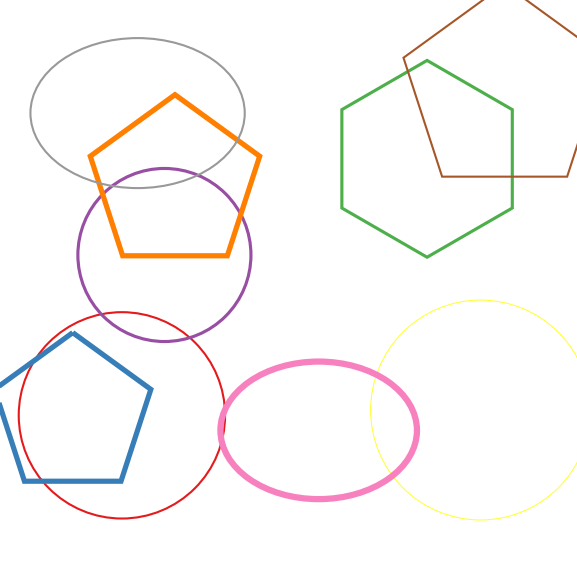[{"shape": "circle", "thickness": 1, "radius": 0.89, "center": [0.211, 0.28]}, {"shape": "pentagon", "thickness": 2.5, "radius": 0.71, "center": [0.126, 0.281]}, {"shape": "hexagon", "thickness": 1.5, "radius": 0.85, "center": [0.74, 0.724]}, {"shape": "circle", "thickness": 1.5, "radius": 0.75, "center": [0.285, 0.558]}, {"shape": "pentagon", "thickness": 2.5, "radius": 0.77, "center": [0.303, 0.681]}, {"shape": "circle", "thickness": 0.5, "radius": 0.95, "center": [0.832, 0.289]}, {"shape": "pentagon", "thickness": 1, "radius": 0.92, "center": [0.874, 0.842]}, {"shape": "oval", "thickness": 3, "radius": 0.85, "center": [0.552, 0.254]}, {"shape": "oval", "thickness": 1, "radius": 0.93, "center": [0.238, 0.803]}]